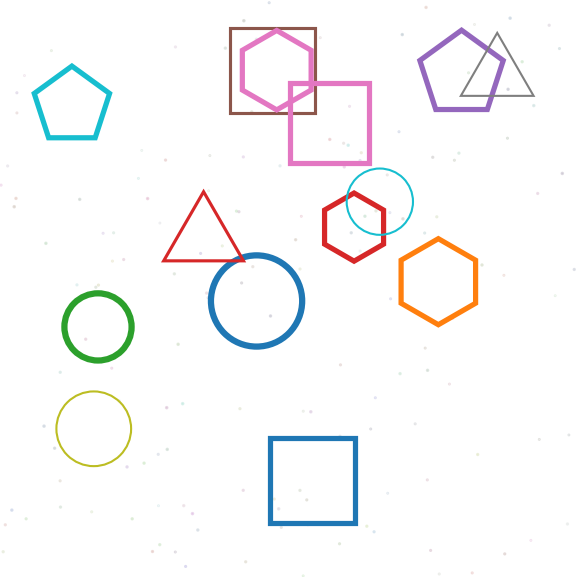[{"shape": "square", "thickness": 2.5, "radius": 0.37, "center": [0.541, 0.167]}, {"shape": "circle", "thickness": 3, "radius": 0.39, "center": [0.444, 0.478]}, {"shape": "hexagon", "thickness": 2.5, "radius": 0.37, "center": [0.759, 0.511]}, {"shape": "circle", "thickness": 3, "radius": 0.29, "center": [0.17, 0.433]}, {"shape": "triangle", "thickness": 1.5, "radius": 0.4, "center": [0.353, 0.587]}, {"shape": "hexagon", "thickness": 2.5, "radius": 0.29, "center": [0.613, 0.606]}, {"shape": "pentagon", "thickness": 2.5, "radius": 0.38, "center": [0.799, 0.871]}, {"shape": "square", "thickness": 1.5, "radius": 0.37, "center": [0.471, 0.877]}, {"shape": "square", "thickness": 2.5, "radius": 0.34, "center": [0.571, 0.786]}, {"shape": "hexagon", "thickness": 2.5, "radius": 0.34, "center": [0.479, 0.878]}, {"shape": "triangle", "thickness": 1, "radius": 0.36, "center": [0.861, 0.87]}, {"shape": "circle", "thickness": 1, "radius": 0.32, "center": [0.162, 0.257]}, {"shape": "circle", "thickness": 1, "radius": 0.29, "center": [0.658, 0.65]}, {"shape": "pentagon", "thickness": 2.5, "radius": 0.34, "center": [0.125, 0.816]}]